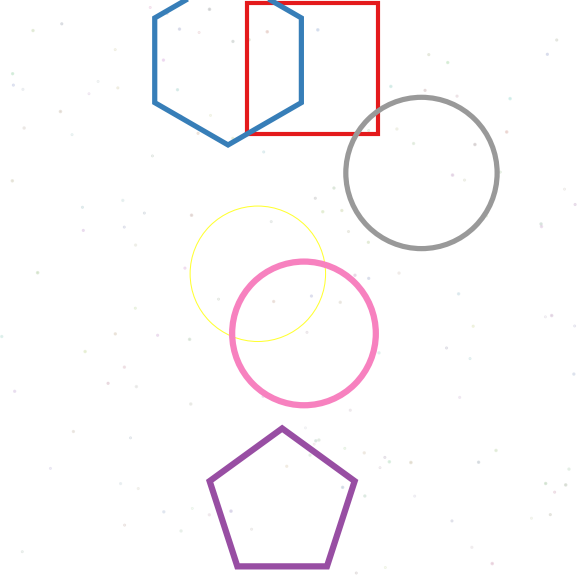[{"shape": "square", "thickness": 2, "radius": 0.57, "center": [0.541, 0.881]}, {"shape": "hexagon", "thickness": 2.5, "radius": 0.73, "center": [0.395, 0.895]}, {"shape": "pentagon", "thickness": 3, "radius": 0.66, "center": [0.489, 0.125]}, {"shape": "circle", "thickness": 0.5, "radius": 0.59, "center": [0.446, 0.525]}, {"shape": "circle", "thickness": 3, "radius": 0.62, "center": [0.526, 0.422]}, {"shape": "circle", "thickness": 2.5, "radius": 0.66, "center": [0.73, 0.7]}]